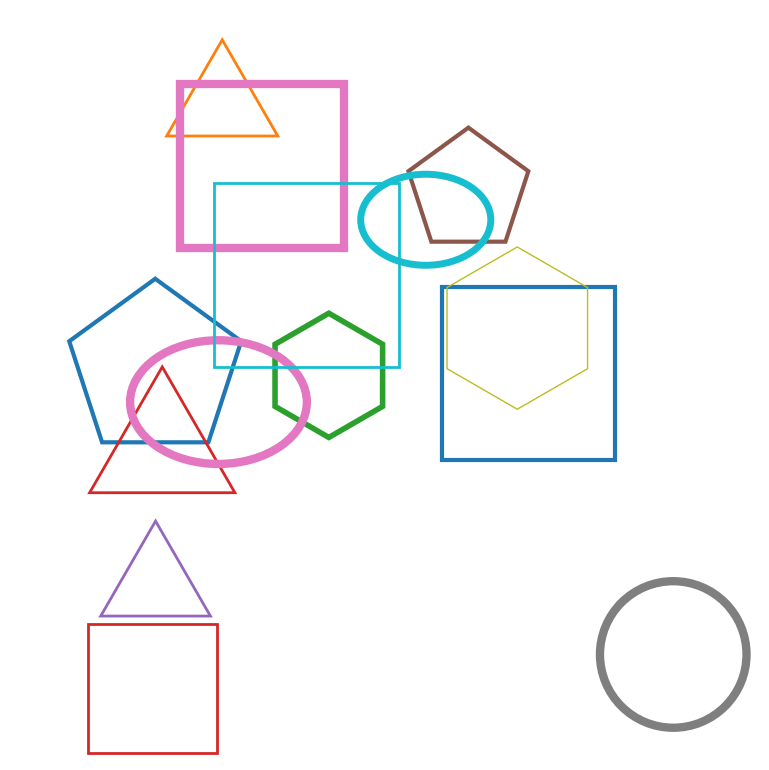[{"shape": "pentagon", "thickness": 1.5, "radius": 0.59, "center": [0.202, 0.521]}, {"shape": "square", "thickness": 1.5, "radius": 0.56, "center": [0.686, 0.515]}, {"shape": "triangle", "thickness": 1, "radius": 0.42, "center": [0.289, 0.865]}, {"shape": "hexagon", "thickness": 2, "radius": 0.4, "center": [0.427, 0.513]}, {"shape": "square", "thickness": 1, "radius": 0.42, "center": [0.198, 0.106]}, {"shape": "triangle", "thickness": 1, "radius": 0.54, "center": [0.211, 0.415]}, {"shape": "triangle", "thickness": 1, "radius": 0.41, "center": [0.202, 0.241]}, {"shape": "pentagon", "thickness": 1.5, "radius": 0.41, "center": [0.608, 0.752]}, {"shape": "oval", "thickness": 3, "radius": 0.57, "center": [0.284, 0.478]}, {"shape": "square", "thickness": 3, "radius": 0.53, "center": [0.34, 0.785]}, {"shape": "circle", "thickness": 3, "radius": 0.48, "center": [0.874, 0.15]}, {"shape": "hexagon", "thickness": 0.5, "radius": 0.53, "center": [0.672, 0.574]}, {"shape": "square", "thickness": 1, "radius": 0.6, "center": [0.398, 0.643]}, {"shape": "oval", "thickness": 2.5, "radius": 0.42, "center": [0.553, 0.715]}]